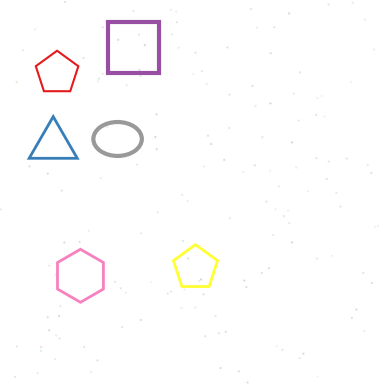[{"shape": "pentagon", "thickness": 1.5, "radius": 0.29, "center": [0.148, 0.81]}, {"shape": "triangle", "thickness": 2, "radius": 0.36, "center": [0.138, 0.625]}, {"shape": "square", "thickness": 3, "radius": 0.33, "center": [0.348, 0.877]}, {"shape": "pentagon", "thickness": 2, "radius": 0.3, "center": [0.508, 0.304]}, {"shape": "hexagon", "thickness": 2, "radius": 0.34, "center": [0.209, 0.284]}, {"shape": "oval", "thickness": 3, "radius": 0.31, "center": [0.305, 0.639]}]